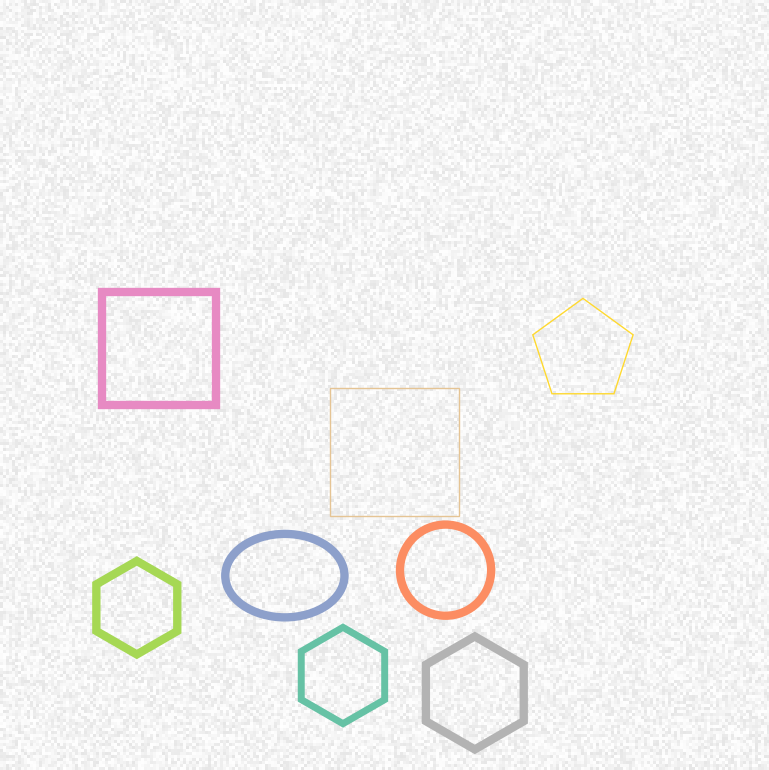[{"shape": "hexagon", "thickness": 2.5, "radius": 0.31, "center": [0.445, 0.123]}, {"shape": "circle", "thickness": 3, "radius": 0.3, "center": [0.579, 0.26]}, {"shape": "oval", "thickness": 3, "radius": 0.39, "center": [0.37, 0.252]}, {"shape": "square", "thickness": 3, "radius": 0.37, "center": [0.206, 0.547]}, {"shape": "hexagon", "thickness": 3, "radius": 0.3, "center": [0.178, 0.211]}, {"shape": "pentagon", "thickness": 0.5, "radius": 0.34, "center": [0.757, 0.544]}, {"shape": "square", "thickness": 0.5, "radius": 0.42, "center": [0.512, 0.413]}, {"shape": "hexagon", "thickness": 3, "radius": 0.37, "center": [0.617, 0.1]}]